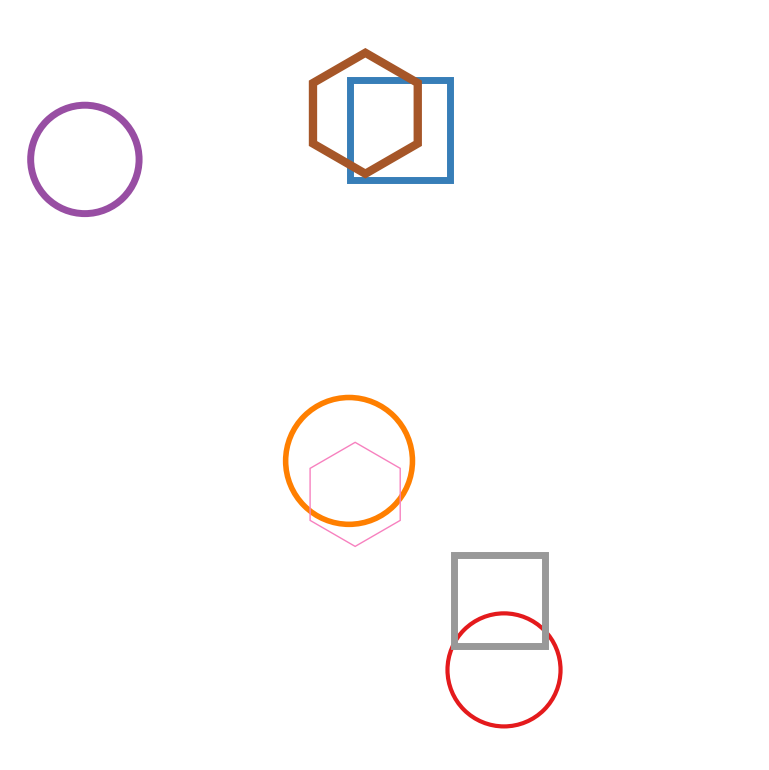[{"shape": "circle", "thickness": 1.5, "radius": 0.37, "center": [0.655, 0.13]}, {"shape": "square", "thickness": 2.5, "radius": 0.33, "center": [0.52, 0.832]}, {"shape": "circle", "thickness": 2.5, "radius": 0.35, "center": [0.11, 0.793]}, {"shape": "circle", "thickness": 2, "radius": 0.41, "center": [0.453, 0.401]}, {"shape": "hexagon", "thickness": 3, "radius": 0.39, "center": [0.475, 0.853]}, {"shape": "hexagon", "thickness": 0.5, "radius": 0.34, "center": [0.461, 0.358]}, {"shape": "square", "thickness": 2.5, "radius": 0.29, "center": [0.649, 0.22]}]